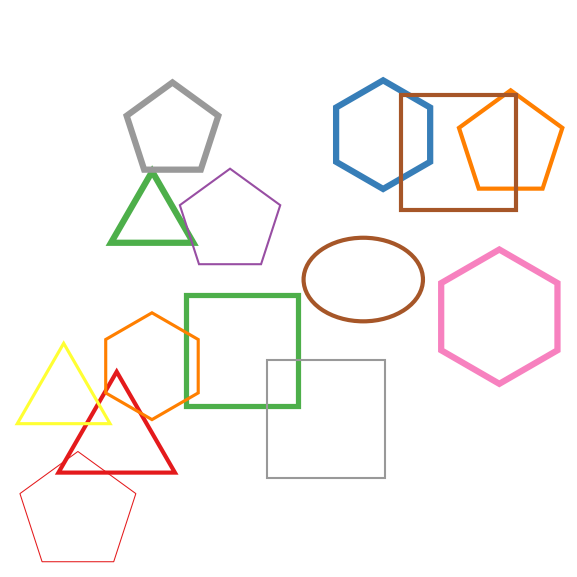[{"shape": "pentagon", "thickness": 0.5, "radius": 0.53, "center": [0.135, 0.112]}, {"shape": "triangle", "thickness": 2, "radius": 0.58, "center": [0.202, 0.239]}, {"shape": "hexagon", "thickness": 3, "radius": 0.47, "center": [0.663, 0.766]}, {"shape": "triangle", "thickness": 3, "radius": 0.41, "center": [0.263, 0.62]}, {"shape": "square", "thickness": 2.5, "radius": 0.48, "center": [0.419, 0.392]}, {"shape": "pentagon", "thickness": 1, "radius": 0.46, "center": [0.398, 0.616]}, {"shape": "hexagon", "thickness": 1.5, "radius": 0.46, "center": [0.263, 0.365]}, {"shape": "pentagon", "thickness": 2, "radius": 0.47, "center": [0.884, 0.749]}, {"shape": "triangle", "thickness": 1.5, "radius": 0.46, "center": [0.11, 0.312]}, {"shape": "square", "thickness": 2, "radius": 0.5, "center": [0.794, 0.735]}, {"shape": "oval", "thickness": 2, "radius": 0.52, "center": [0.629, 0.515]}, {"shape": "hexagon", "thickness": 3, "radius": 0.58, "center": [0.865, 0.451]}, {"shape": "square", "thickness": 1, "radius": 0.51, "center": [0.565, 0.273]}, {"shape": "pentagon", "thickness": 3, "radius": 0.42, "center": [0.299, 0.773]}]